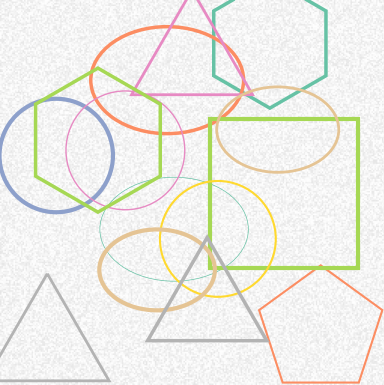[{"shape": "hexagon", "thickness": 2.5, "radius": 0.84, "center": [0.701, 0.887]}, {"shape": "oval", "thickness": 0.5, "radius": 0.96, "center": [0.452, 0.405]}, {"shape": "oval", "thickness": 2.5, "radius": 0.99, "center": [0.434, 0.792]}, {"shape": "pentagon", "thickness": 1.5, "radius": 0.84, "center": [0.833, 0.142]}, {"shape": "circle", "thickness": 3, "radius": 0.74, "center": [0.146, 0.596]}, {"shape": "circle", "thickness": 1, "radius": 0.77, "center": [0.326, 0.609]}, {"shape": "triangle", "thickness": 2, "radius": 0.91, "center": [0.499, 0.845]}, {"shape": "hexagon", "thickness": 2.5, "radius": 0.93, "center": [0.254, 0.636]}, {"shape": "square", "thickness": 3, "radius": 0.96, "center": [0.738, 0.497]}, {"shape": "circle", "thickness": 1.5, "radius": 0.75, "center": [0.566, 0.38]}, {"shape": "oval", "thickness": 3, "radius": 0.75, "center": [0.408, 0.299]}, {"shape": "oval", "thickness": 2, "radius": 0.79, "center": [0.721, 0.663]}, {"shape": "triangle", "thickness": 2, "radius": 0.93, "center": [0.123, 0.104]}, {"shape": "triangle", "thickness": 2.5, "radius": 0.89, "center": [0.538, 0.204]}]